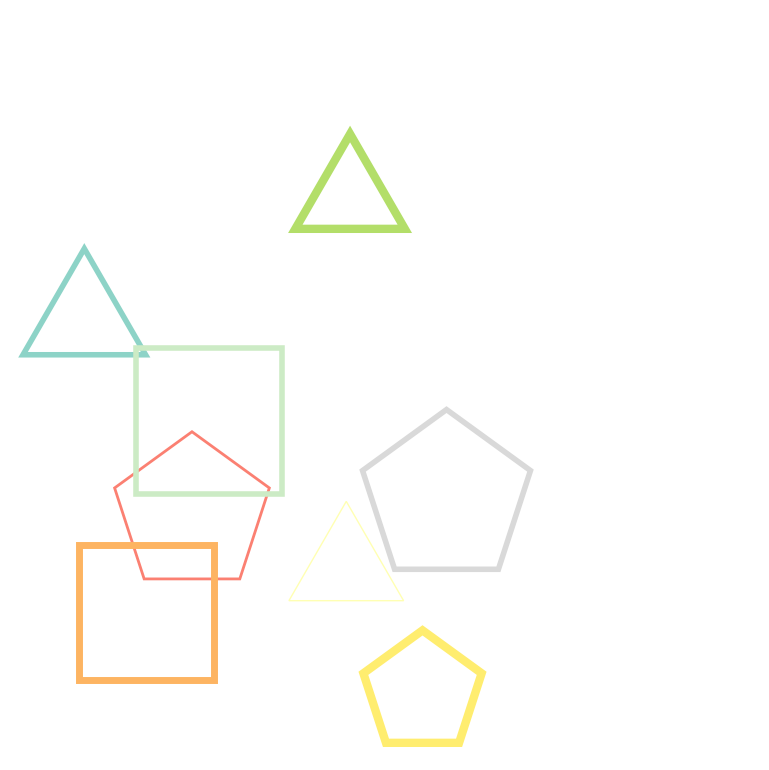[{"shape": "triangle", "thickness": 2, "radius": 0.46, "center": [0.109, 0.585]}, {"shape": "triangle", "thickness": 0.5, "radius": 0.43, "center": [0.45, 0.263]}, {"shape": "pentagon", "thickness": 1, "radius": 0.53, "center": [0.249, 0.334]}, {"shape": "square", "thickness": 2.5, "radius": 0.44, "center": [0.19, 0.205]}, {"shape": "triangle", "thickness": 3, "radius": 0.41, "center": [0.455, 0.744]}, {"shape": "pentagon", "thickness": 2, "radius": 0.57, "center": [0.58, 0.353]}, {"shape": "square", "thickness": 2, "radius": 0.47, "center": [0.272, 0.453]}, {"shape": "pentagon", "thickness": 3, "radius": 0.4, "center": [0.549, 0.101]}]